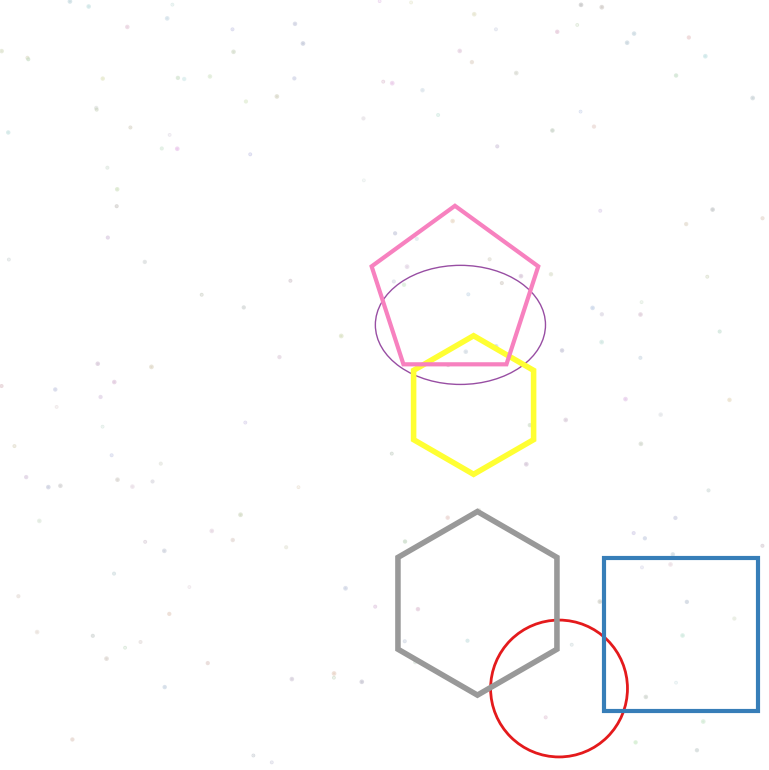[{"shape": "circle", "thickness": 1, "radius": 0.44, "center": [0.726, 0.106]}, {"shape": "square", "thickness": 1.5, "radius": 0.5, "center": [0.884, 0.176]}, {"shape": "oval", "thickness": 0.5, "radius": 0.55, "center": [0.598, 0.578]}, {"shape": "hexagon", "thickness": 2, "radius": 0.45, "center": [0.615, 0.474]}, {"shape": "pentagon", "thickness": 1.5, "radius": 0.57, "center": [0.591, 0.619]}, {"shape": "hexagon", "thickness": 2, "radius": 0.6, "center": [0.62, 0.216]}]